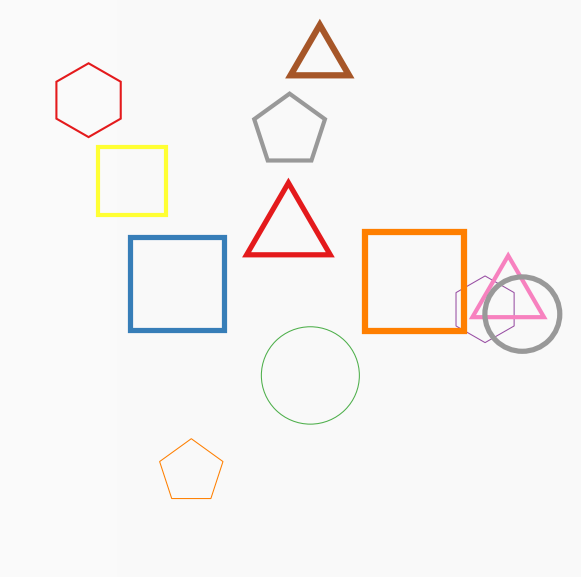[{"shape": "hexagon", "thickness": 1, "radius": 0.32, "center": [0.152, 0.826]}, {"shape": "triangle", "thickness": 2.5, "radius": 0.42, "center": [0.496, 0.599]}, {"shape": "square", "thickness": 2.5, "radius": 0.4, "center": [0.305, 0.508]}, {"shape": "circle", "thickness": 0.5, "radius": 0.42, "center": [0.534, 0.349]}, {"shape": "hexagon", "thickness": 0.5, "radius": 0.29, "center": [0.835, 0.464]}, {"shape": "pentagon", "thickness": 0.5, "radius": 0.29, "center": [0.329, 0.182]}, {"shape": "square", "thickness": 3, "radius": 0.43, "center": [0.713, 0.511]}, {"shape": "square", "thickness": 2, "radius": 0.29, "center": [0.227, 0.686]}, {"shape": "triangle", "thickness": 3, "radius": 0.29, "center": [0.55, 0.898]}, {"shape": "triangle", "thickness": 2, "radius": 0.36, "center": [0.874, 0.485]}, {"shape": "circle", "thickness": 2.5, "radius": 0.32, "center": [0.899, 0.455]}, {"shape": "pentagon", "thickness": 2, "radius": 0.32, "center": [0.498, 0.773]}]